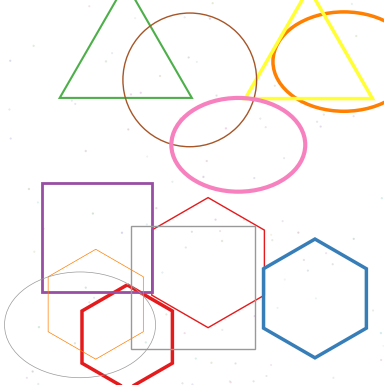[{"shape": "hexagon", "thickness": 1, "radius": 0.84, "center": [0.54, 0.318]}, {"shape": "hexagon", "thickness": 2.5, "radius": 0.68, "center": [0.33, 0.124]}, {"shape": "hexagon", "thickness": 2.5, "radius": 0.77, "center": [0.818, 0.225]}, {"shape": "triangle", "thickness": 1.5, "radius": 0.99, "center": [0.327, 0.845]}, {"shape": "square", "thickness": 2, "radius": 0.71, "center": [0.252, 0.383]}, {"shape": "oval", "thickness": 2.5, "radius": 0.92, "center": [0.893, 0.84]}, {"shape": "hexagon", "thickness": 0.5, "radius": 0.71, "center": [0.249, 0.21]}, {"shape": "triangle", "thickness": 2.5, "radius": 0.95, "center": [0.802, 0.839]}, {"shape": "circle", "thickness": 1, "radius": 0.87, "center": [0.493, 0.793]}, {"shape": "oval", "thickness": 3, "radius": 0.87, "center": [0.619, 0.624]}, {"shape": "oval", "thickness": 0.5, "radius": 0.98, "center": [0.208, 0.156]}, {"shape": "square", "thickness": 1, "radius": 0.8, "center": [0.501, 0.253]}]